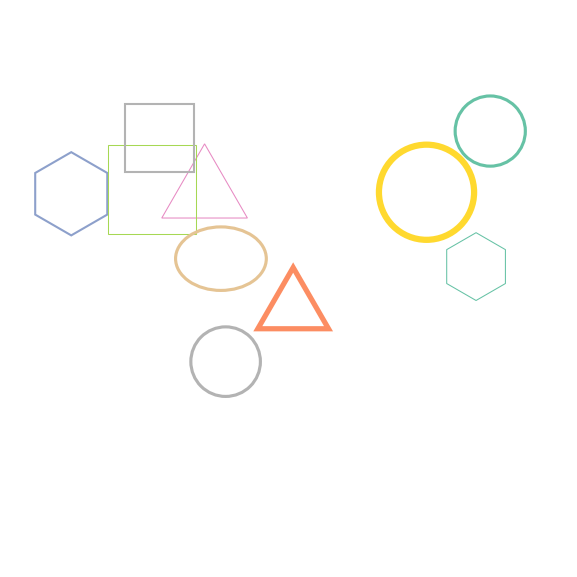[{"shape": "circle", "thickness": 1.5, "radius": 0.3, "center": [0.849, 0.772]}, {"shape": "hexagon", "thickness": 0.5, "radius": 0.29, "center": [0.824, 0.538]}, {"shape": "triangle", "thickness": 2.5, "radius": 0.35, "center": [0.508, 0.465]}, {"shape": "hexagon", "thickness": 1, "radius": 0.36, "center": [0.123, 0.664]}, {"shape": "triangle", "thickness": 0.5, "radius": 0.43, "center": [0.354, 0.664]}, {"shape": "square", "thickness": 0.5, "radius": 0.38, "center": [0.263, 0.671]}, {"shape": "circle", "thickness": 3, "radius": 0.41, "center": [0.739, 0.666]}, {"shape": "oval", "thickness": 1.5, "radius": 0.39, "center": [0.383, 0.551]}, {"shape": "circle", "thickness": 1.5, "radius": 0.3, "center": [0.391, 0.373]}, {"shape": "square", "thickness": 1, "radius": 0.3, "center": [0.276, 0.76]}]